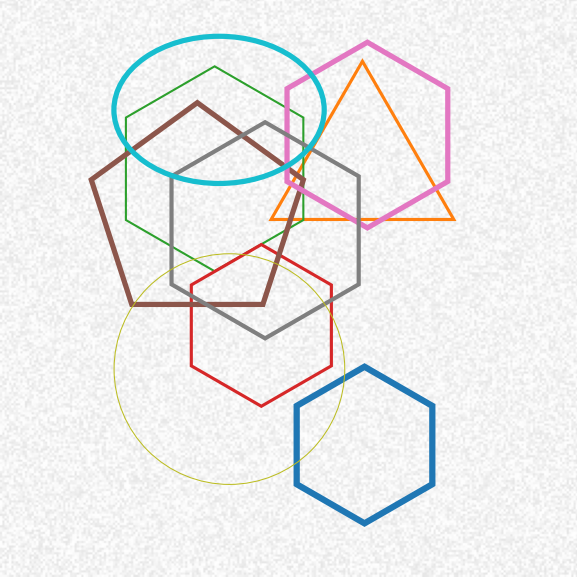[{"shape": "hexagon", "thickness": 3, "radius": 0.68, "center": [0.631, 0.228]}, {"shape": "triangle", "thickness": 1.5, "radius": 0.91, "center": [0.628, 0.71]}, {"shape": "hexagon", "thickness": 1, "radius": 0.89, "center": [0.372, 0.707]}, {"shape": "hexagon", "thickness": 1.5, "radius": 0.7, "center": [0.453, 0.436]}, {"shape": "pentagon", "thickness": 2.5, "radius": 0.97, "center": [0.342, 0.628]}, {"shape": "hexagon", "thickness": 2.5, "radius": 0.8, "center": [0.636, 0.765]}, {"shape": "hexagon", "thickness": 2, "radius": 0.94, "center": [0.459, 0.6]}, {"shape": "circle", "thickness": 0.5, "radius": 1.0, "center": [0.397, 0.36]}, {"shape": "oval", "thickness": 2.5, "radius": 0.91, "center": [0.379, 0.809]}]